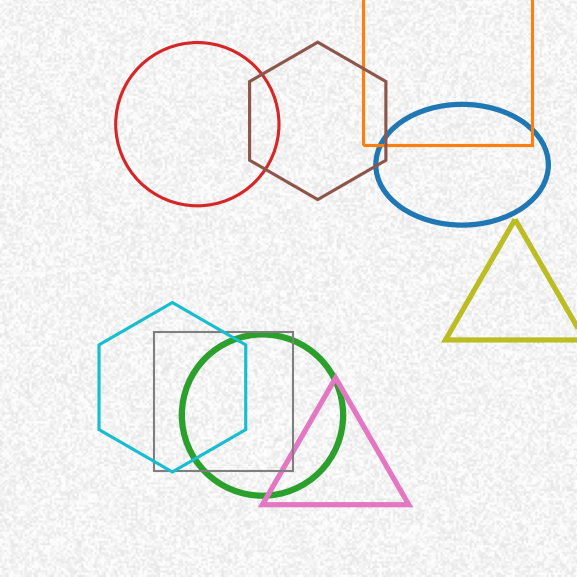[{"shape": "oval", "thickness": 2.5, "radius": 0.75, "center": [0.8, 0.714]}, {"shape": "square", "thickness": 1.5, "radius": 0.74, "center": [0.775, 0.895]}, {"shape": "circle", "thickness": 3, "radius": 0.7, "center": [0.455, 0.28]}, {"shape": "circle", "thickness": 1.5, "radius": 0.71, "center": [0.342, 0.784]}, {"shape": "hexagon", "thickness": 1.5, "radius": 0.68, "center": [0.55, 0.79]}, {"shape": "triangle", "thickness": 2.5, "radius": 0.73, "center": [0.581, 0.198]}, {"shape": "square", "thickness": 1, "radius": 0.6, "center": [0.388, 0.304]}, {"shape": "triangle", "thickness": 2.5, "radius": 0.7, "center": [0.892, 0.48]}, {"shape": "hexagon", "thickness": 1.5, "radius": 0.73, "center": [0.298, 0.329]}]